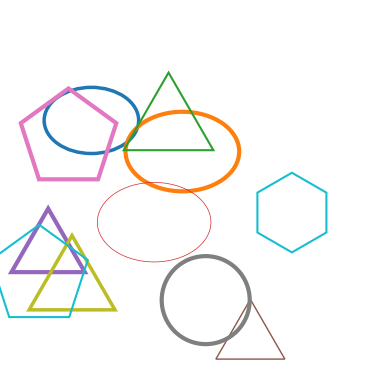[{"shape": "oval", "thickness": 2.5, "radius": 0.61, "center": [0.237, 0.687]}, {"shape": "oval", "thickness": 3, "radius": 0.74, "center": [0.474, 0.606]}, {"shape": "triangle", "thickness": 1.5, "radius": 0.67, "center": [0.438, 0.677]}, {"shape": "oval", "thickness": 0.5, "radius": 0.74, "center": [0.4, 0.423]}, {"shape": "triangle", "thickness": 3, "radius": 0.55, "center": [0.125, 0.348]}, {"shape": "triangle", "thickness": 1, "radius": 0.52, "center": [0.65, 0.119]}, {"shape": "pentagon", "thickness": 3, "radius": 0.65, "center": [0.178, 0.64]}, {"shape": "circle", "thickness": 3, "radius": 0.57, "center": [0.534, 0.22]}, {"shape": "triangle", "thickness": 2.5, "radius": 0.64, "center": [0.187, 0.26]}, {"shape": "hexagon", "thickness": 1.5, "radius": 0.52, "center": [0.758, 0.448]}, {"shape": "pentagon", "thickness": 1.5, "radius": 0.66, "center": [0.102, 0.284]}]